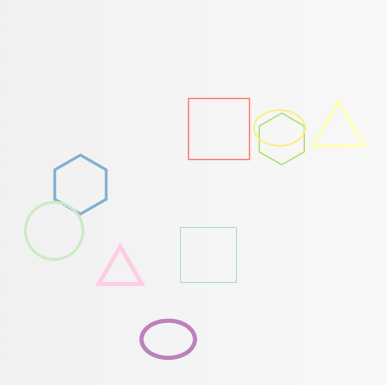[{"shape": "square", "thickness": 0.5, "radius": 0.36, "center": [0.536, 0.339]}, {"shape": "triangle", "thickness": 2, "radius": 0.38, "center": [0.874, 0.659]}, {"shape": "square", "thickness": 1, "radius": 0.4, "center": [0.564, 0.666]}, {"shape": "hexagon", "thickness": 2, "radius": 0.38, "center": [0.208, 0.521]}, {"shape": "hexagon", "thickness": 1, "radius": 0.34, "center": [0.727, 0.639]}, {"shape": "triangle", "thickness": 3, "radius": 0.32, "center": [0.31, 0.295]}, {"shape": "oval", "thickness": 3, "radius": 0.34, "center": [0.434, 0.119]}, {"shape": "circle", "thickness": 2, "radius": 0.37, "center": [0.14, 0.4]}, {"shape": "oval", "thickness": 1, "radius": 0.33, "center": [0.721, 0.668]}]